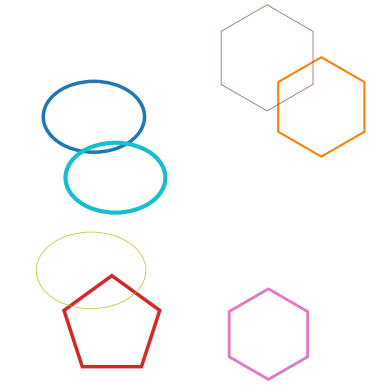[{"shape": "oval", "thickness": 2.5, "radius": 0.66, "center": [0.244, 0.697]}, {"shape": "hexagon", "thickness": 1.5, "radius": 0.65, "center": [0.835, 0.722]}, {"shape": "pentagon", "thickness": 2.5, "radius": 0.65, "center": [0.291, 0.153]}, {"shape": "hexagon", "thickness": 0.5, "radius": 0.69, "center": [0.694, 0.85]}, {"shape": "hexagon", "thickness": 2, "radius": 0.59, "center": [0.697, 0.132]}, {"shape": "oval", "thickness": 0.5, "radius": 0.71, "center": [0.236, 0.298]}, {"shape": "oval", "thickness": 3, "radius": 0.65, "center": [0.3, 0.538]}]